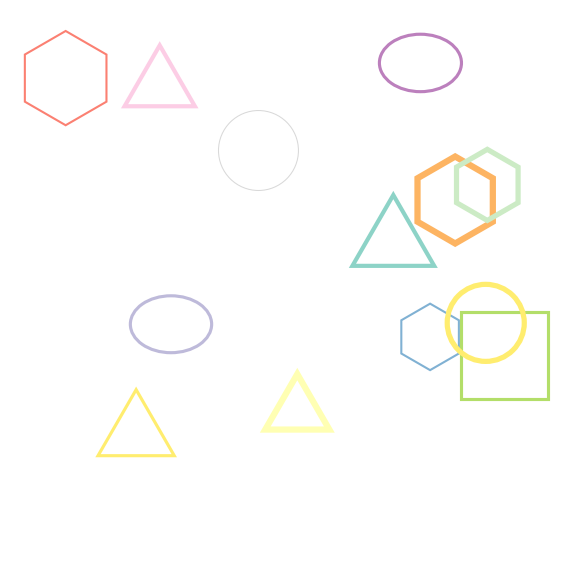[{"shape": "triangle", "thickness": 2, "radius": 0.41, "center": [0.681, 0.58]}, {"shape": "triangle", "thickness": 3, "radius": 0.32, "center": [0.515, 0.287]}, {"shape": "oval", "thickness": 1.5, "radius": 0.35, "center": [0.296, 0.438]}, {"shape": "hexagon", "thickness": 1, "radius": 0.41, "center": [0.114, 0.864]}, {"shape": "hexagon", "thickness": 1, "radius": 0.29, "center": [0.745, 0.416]}, {"shape": "hexagon", "thickness": 3, "radius": 0.38, "center": [0.788, 0.653]}, {"shape": "square", "thickness": 1.5, "radius": 0.38, "center": [0.874, 0.383]}, {"shape": "triangle", "thickness": 2, "radius": 0.35, "center": [0.277, 0.85]}, {"shape": "circle", "thickness": 0.5, "radius": 0.35, "center": [0.448, 0.739]}, {"shape": "oval", "thickness": 1.5, "radius": 0.36, "center": [0.728, 0.89]}, {"shape": "hexagon", "thickness": 2.5, "radius": 0.31, "center": [0.844, 0.679]}, {"shape": "circle", "thickness": 2.5, "radius": 0.33, "center": [0.841, 0.44]}, {"shape": "triangle", "thickness": 1.5, "radius": 0.38, "center": [0.236, 0.248]}]